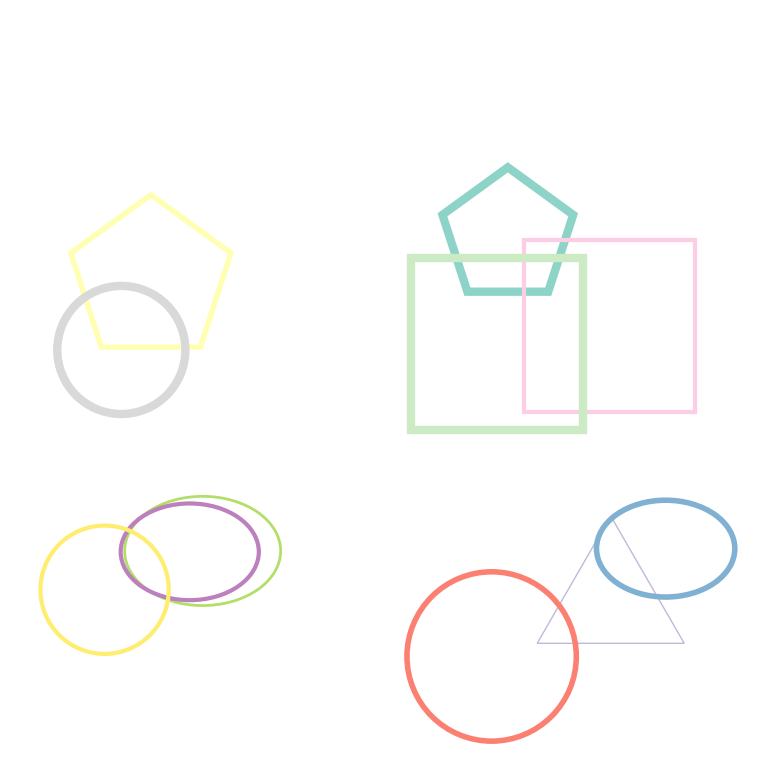[{"shape": "pentagon", "thickness": 3, "radius": 0.45, "center": [0.66, 0.693]}, {"shape": "pentagon", "thickness": 2, "radius": 0.55, "center": [0.196, 0.638]}, {"shape": "triangle", "thickness": 0.5, "radius": 0.55, "center": [0.793, 0.22]}, {"shape": "circle", "thickness": 2, "radius": 0.55, "center": [0.638, 0.147]}, {"shape": "oval", "thickness": 2, "radius": 0.45, "center": [0.864, 0.288]}, {"shape": "oval", "thickness": 1, "radius": 0.51, "center": [0.263, 0.284]}, {"shape": "square", "thickness": 1.5, "radius": 0.56, "center": [0.792, 0.577]}, {"shape": "circle", "thickness": 3, "radius": 0.42, "center": [0.158, 0.546]}, {"shape": "oval", "thickness": 1.5, "radius": 0.45, "center": [0.246, 0.283]}, {"shape": "square", "thickness": 3, "radius": 0.56, "center": [0.645, 0.553]}, {"shape": "circle", "thickness": 1.5, "radius": 0.42, "center": [0.136, 0.234]}]